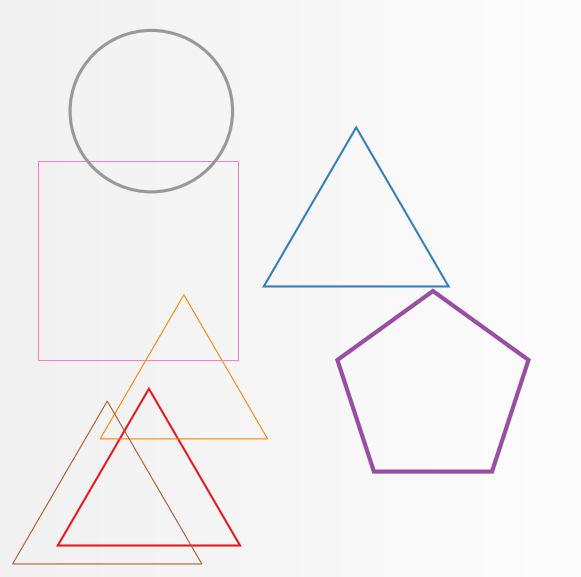[{"shape": "triangle", "thickness": 1, "radius": 0.9, "center": [0.256, 0.145]}, {"shape": "triangle", "thickness": 1, "radius": 0.92, "center": [0.613, 0.595]}, {"shape": "pentagon", "thickness": 2, "radius": 0.86, "center": [0.745, 0.322]}, {"shape": "triangle", "thickness": 0.5, "radius": 0.83, "center": [0.316, 0.322]}, {"shape": "triangle", "thickness": 0.5, "radius": 0.94, "center": [0.184, 0.117]}, {"shape": "square", "thickness": 0.5, "radius": 0.86, "center": [0.237, 0.548]}, {"shape": "circle", "thickness": 1.5, "radius": 0.7, "center": [0.26, 0.807]}]